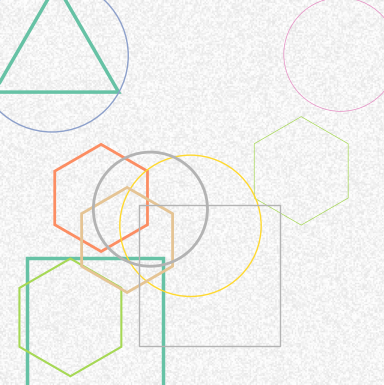[{"shape": "square", "thickness": 2.5, "radius": 0.89, "center": [0.247, 0.153]}, {"shape": "triangle", "thickness": 2.5, "radius": 0.93, "center": [0.146, 0.854]}, {"shape": "hexagon", "thickness": 2, "radius": 0.7, "center": [0.263, 0.486]}, {"shape": "circle", "thickness": 1, "radius": 0.99, "center": [0.135, 0.855]}, {"shape": "circle", "thickness": 0.5, "radius": 0.74, "center": [0.885, 0.859]}, {"shape": "hexagon", "thickness": 0.5, "radius": 0.7, "center": [0.782, 0.556]}, {"shape": "hexagon", "thickness": 1.5, "radius": 0.76, "center": [0.183, 0.176]}, {"shape": "circle", "thickness": 1, "radius": 0.92, "center": [0.495, 0.413]}, {"shape": "hexagon", "thickness": 2, "radius": 0.68, "center": [0.33, 0.377]}, {"shape": "circle", "thickness": 2, "radius": 0.74, "center": [0.391, 0.457]}, {"shape": "square", "thickness": 1, "radius": 0.92, "center": [0.544, 0.285]}]